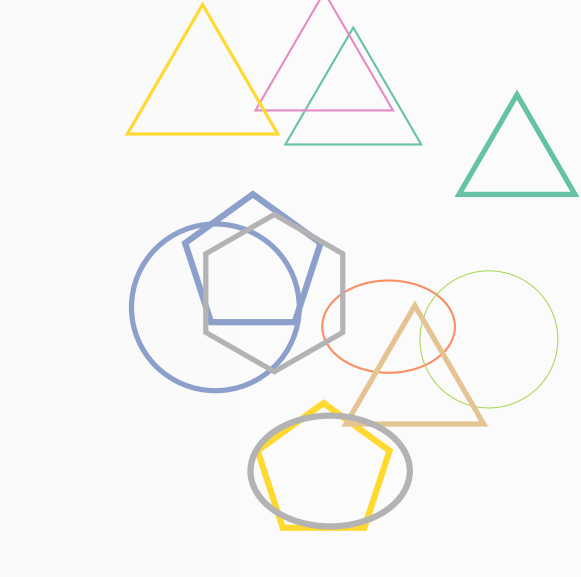[{"shape": "triangle", "thickness": 2.5, "radius": 0.58, "center": [0.889, 0.72]}, {"shape": "triangle", "thickness": 1, "radius": 0.68, "center": [0.608, 0.816]}, {"shape": "oval", "thickness": 1, "radius": 0.57, "center": [0.669, 0.434]}, {"shape": "circle", "thickness": 2.5, "radius": 0.72, "center": [0.371, 0.467]}, {"shape": "pentagon", "thickness": 3, "radius": 0.61, "center": [0.435, 0.54]}, {"shape": "triangle", "thickness": 1, "radius": 0.68, "center": [0.558, 0.876]}, {"shape": "circle", "thickness": 0.5, "radius": 0.59, "center": [0.841, 0.411]}, {"shape": "triangle", "thickness": 1.5, "radius": 0.75, "center": [0.348, 0.842]}, {"shape": "pentagon", "thickness": 3, "radius": 0.6, "center": [0.557, 0.182]}, {"shape": "triangle", "thickness": 2.5, "radius": 0.68, "center": [0.714, 0.333]}, {"shape": "oval", "thickness": 3, "radius": 0.69, "center": [0.568, 0.183]}, {"shape": "hexagon", "thickness": 2.5, "radius": 0.68, "center": [0.472, 0.492]}]